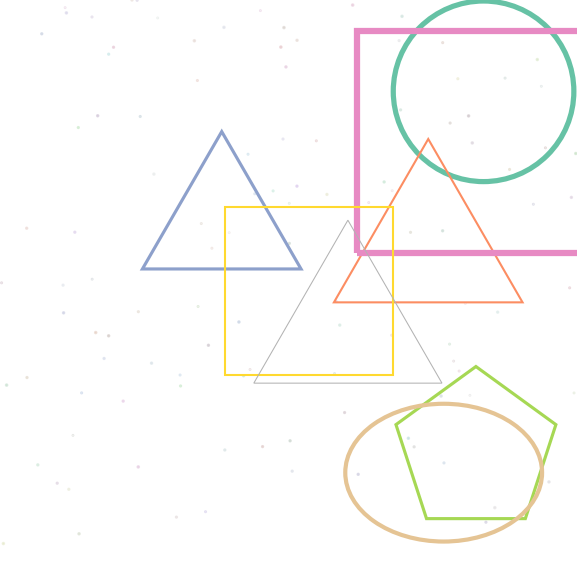[{"shape": "circle", "thickness": 2.5, "radius": 0.78, "center": [0.837, 0.841]}, {"shape": "triangle", "thickness": 1, "radius": 0.94, "center": [0.742, 0.57]}, {"shape": "triangle", "thickness": 1.5, "radius": 0.79, "center": [0.384, 0.613]}, {"shape": "square", "thickness": 3, "radius": 0.96, "center": [0.811, 0.753]}, {"shape": "pentagon", "thickness": 1.5, "radius": 0.73, "center": [0.824, 0.219]}, {"shape": "square", "thickness": 1, "radius": 0.73, "center": [0.536, 0.496]}, {"shape": "oval", "thickness": 2, "radius": 0.85, "center": [0.768, 0.181]}, {"shape": "triangle", "thickness": 0.5, "radius": 0.94, "center": [0.602, 0.43]}]